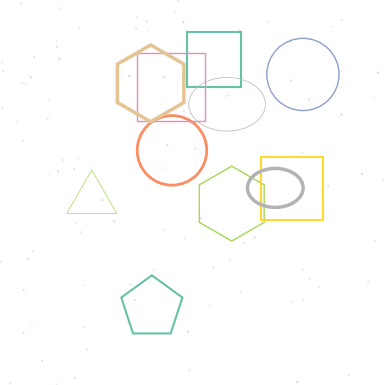[{"shape": "square", "thickness": 1.5, "radius": 0.36, "center": [0.556, 0.846]}, {"shape": "pentagon", "thickness": 1.5, "radius": 0.42, "center": [0.394, 0.201]}, {"shape": "circle", "thickness": 2, "radius": 0.45, "center": [0.447, 0.609]}, {"shape": "circle", "thickness": 1, "radius": 0.47, "center": [0.787, 0.807]}, {"shape": "square", "thickness": 1, "radius": 0.44, "center": [0.444, 0.775]}, {"shape": "hexagon", "thickness": 1, "radius": 0.49, "center": [0.602, 0.471]}, {"shape": "triangle", "thickness": 0.5, "radius": 0.38, "center": [0.238, 0.483]}, {"shape": "square", "thickness": 1.5, "radius": 0.41, "center": [0.758, 0.51]}, {"shape": "hexagon", "thickness": 2.5, "radius": 0.5, "center": [0.391, 0.784]}, {"shape": "oval", "thickness": 2.5, "radius": 0.36, "center": [0.715, 0.512]}, {"shape": "oval", "thickness": 0.5, "radius": 0.5, "center": [0.59, 0.729]}]